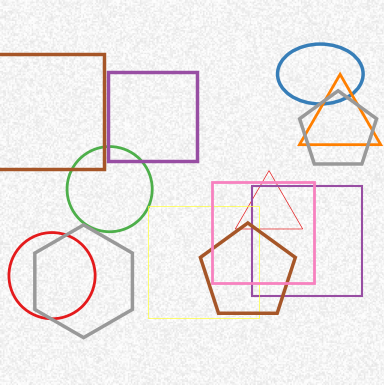[{"shape": "triangle", "thickness": 0.5, "radius": 0.51, "center": [0.699, 0.456]}, {"shape": "circle", "thickness": 2, "radius": 0.56, "center": [0.135, 0.284]}, {"shape": "oval", "thickness": 2.5, "radius": 0.56, "center": [0.832, 0.808]}, {"shape": "circle", "thickness": 2, "radius": 0.55, "center": [0.285, 0.509]}, {"shape": "square", "thickness": 1.5, "radius": 0.72, "center": [0.797, 0.373]}, {"shape": "square", "thickness": 2.5, "radius": 0.58, "center": [0.396, 0.698]}, {"shape": "triangle", "thickness": 2, "radius": 0.61, "center": [0.883, 0.685]}, {"shape": "square", "thickness": 0.5, "radius": 0.72, "center": [0.53, 0.32]}, {"shape": "square", "thickness": 2.5, "radius": 0.75, "center": [0.122, 0.71]}, {"shape": "pentagon", "thickness": 2.5, "radius": 0.65, "center": [0.644, 0.291]}, {"shape": "square", "thickness": 2, "radius": 0.66, "center": [0.683, 0.396]}, {"shape": "hexagon", "thickness": 2.5, "radius": 0.73, "center": [0.217, 0.269]}, {"shape": "pentagon", "thickness": 2.5, "radius": 0.53, "center": [0.878, 0.659]}]